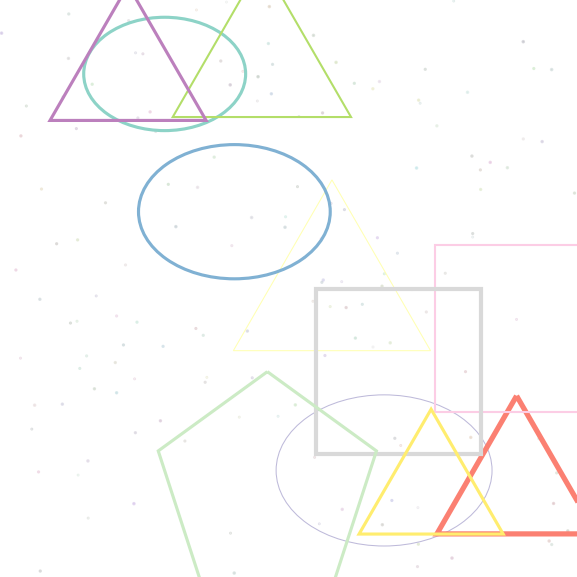[{"shape": "oval", "thickness": 1.5, "radius": 0.7, "center": [0.285, 0.871]}, {"shape": "triangle", "thickness": 0.5, "radius": 0.99, "center": [0.575, 0.49]}, {"shape": "oval", "thickness": 0.5, "radius": 0.93, "center": [0.665, 0.185]}, {"shape": "triangle", "thickness": 2.5, "radius": 0.8, "center": [0.895, 0.154]}, {"shape": "oval", "thickness": 1.5, "radius": 0.83, "center": [0.406, 0.633]}, {"shape": "triangle", "thickness": 1, "radius": 0.89, "center": [0.453, 0.886]}, {"shape": "square", "thickness": 1, "radius": 0.73, "center": [0.898, 0.43]}, {"shape": "square", "thickness": 2, "radius": 0.71, "center": [0.69, 0.356]}, {"shape": "triangle", "thickness": 1.5, "radius": 0.78, "center": [0.222, 0.869]}, {"shape": "pentagon", "thickness": 1.5, "radius": 0.99, "center": [0.463, 0.157]}, {"shape": "triangle", "thickness": 1.5, "radius": 0.72, "center": [0.747, 0.146]}]